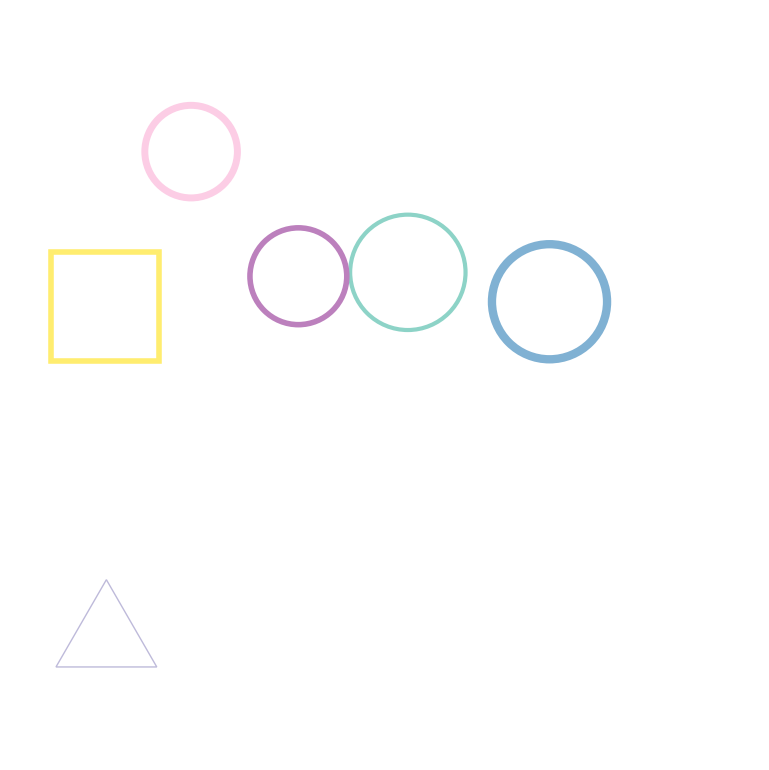[{"shape": "circle", "thickness": 1.5, "radius": 0.37, "center": [0.53, 0.646]}, {"shape": "triangle", "thickness": 0.5, "radius": 0.38, "center": [0.138, 0.172]}, {"shape": "circle", "thickness": 3, "radius": 0.37, "center": [0.714, 0.608]}, {"shape": "circle", "thickness": 2.5, "radius": 0.3, "center": [0.248, 0.803]}, {"shape": "circle", "thickness": 2, "radius": 0.31, "center": [0.387, 0.641]}, {"shape": "square", "thickness": 2, "radius": 0.35, "center": [0.137, 0.602]}]